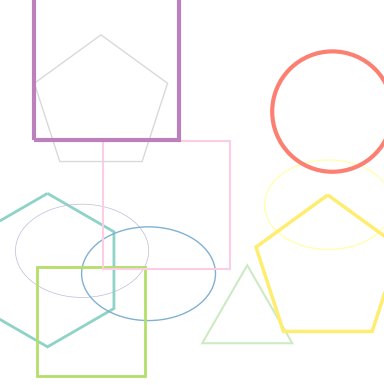[{"shape": "hexagon", "thickness": 2, "radius": 1.0, "center": [0.123, 0.298]}, {"shape": "oval", "thickness": 1, "radius": 0.83, "center": [0.853, 0.468]}, {"shape": "oval", "thickness": 0.5, "radius": 0.87, "center": [0.213, 0.349]}, {"shape": "circle", "thickness": 3, "radius": 0.78, "center": [0.863, 0.71]}, {"shape": "oval", "thickness": 1, "radius": 0.87, "center": [0.386, 0.289]}, {"shape": "square", "thickness": 2, "radius": 0.7, "center": [0.235, 0.165]}, {"shape": "square", "thickness": 1.5, "radius": 0.83, "center": [0.432, 0.468]}, {"shape": "pentagon", "thickness": 1, "radius": 0.91, "center": [0.262, 0.728]}, {"shape": "square", "thickness": 3, "radius": 0.95, "center": [0.276, 0.826]}, {"shape": "triangle", "thickness": 1.5, "radius": 0.68, "center": [0.642, 0.176]}, {"shape": "pentagon", "thickness": 2.5, "radius": 0.98, "center": [0.851, 0.298]}]